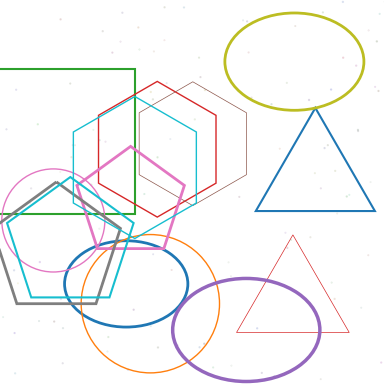[{"shape": "triangle", "thickness": 1.5, "radius": 0.89, "center": [0.819, 0.541]}, {"shape": "oval", "thickness": 2, "radius": 0.8, "center": [0.328, 0.263]}, {"shape": "circle", "thickness": 1, "radius": 0.9, "center": [0.391, 0.211]}, {"shape": "square", "thickness": 1.5, "radius": 0.94, "center": [0.161, 0.633]}, {"shape": "triangle", "thickness": 0.5, "radius": 0.85, "center": [0.761, 0.221]}, {"shape": "hexagon", "thickness": 1, "radius": 0.88, "center": [0.408, 0.612]}, {"shape": "oval", "thickness": 2.5, "radius": 0.96, "center": [0.64, 0.143]}, {"shape": "hexagon", "thickness": 0.5, "radius": 0.8, "center": [0.501, 0.627]}, {"shape": "circle", "thickness": 1, "radius": 0.67, "center": [0.139, 0.427]}, {"shape": "pentagon", "thickness": 2, "radius": 0.73, "center": [0.339, 0.473]}, {"shape": "pentagon", "thickness": 2, "radius": 0.87, "center": [0.147, 0.353]}, {"shape": "oval", "thickness": 2, "radius": 0.9, "center": [0.765, 0.84]}, {"shape": "pentagon", "thickness": 1.5, "radius": 0.86, "center": [0.183, 0.367]}, {"shape": "hexagon", "thickness": 1, "radius": 0.92, "center": [0.35, 0.565]}]